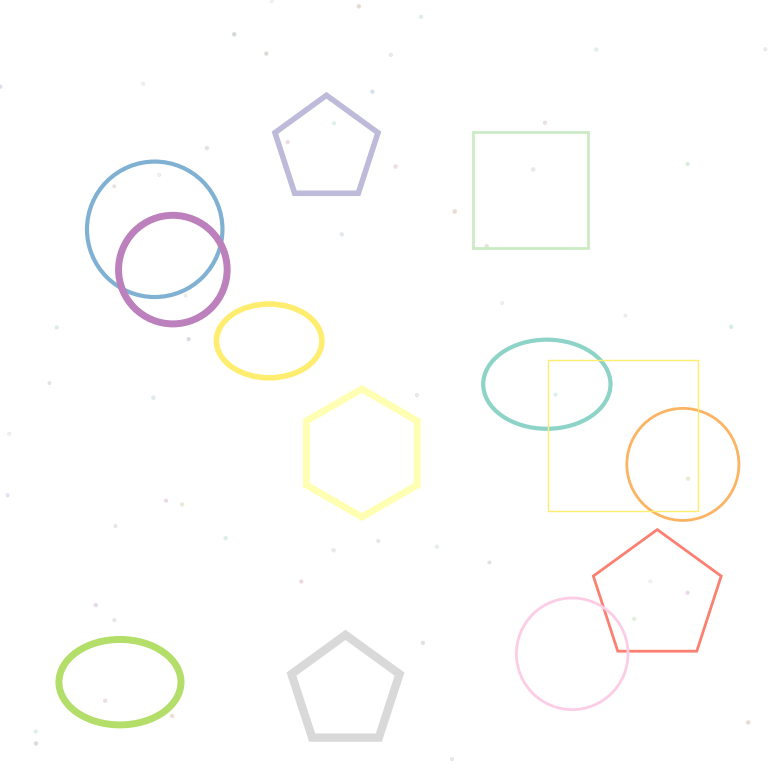[{"shape": "oval", "thickness": 1.5, "radius": 0.41, "center": [0.71, 0.501]}, {"shape": "hexagon", "thickness": 2.5, "radius": 0.42, "center": [0.47, 0.412]}, {"shape": "pentagon", "thickness": 2, "radius": 0.35, "center": [0.424, 0.806]}, {"shape": "pentagon", "thickness": 1, "radius": 0.44, "center": [0.854, 0.225]}, {"shape": "circle", "thickness": 1.5, "radius": 0.44, "center": [0.201, 0.702]}, {"shape": "circle", "thickness": 1, "radius": 0.36, "center": [0.887, 0.397]}, {"shape": "oval", "thickness": 2.5, "radius": 0.4, "center": [0.156, 0.114]}, {"shape": "circle", "thickness": 1, "radius": 0.36, "center": [0.743, 0.151]}, {"shape": "pentagon", "thickness": 3, "radius": 0.37, "center": [0.449, 0.102]}, {"shape": "circle", "thickness": 2.5, "radius": 0.35, "center": [0.224, 0.65]}, {"shape": "square", "thickness": 1, "radius": 0.37, "center": [0.689, 0.753]}, {"shape": "square", "thickness": 0.5, "radius": 0.49, "center": [0.809, 0.434]}, {"shape": "oval", "thickness": 2, "radius": 0.34, "center": [0.35, 0.557]}]